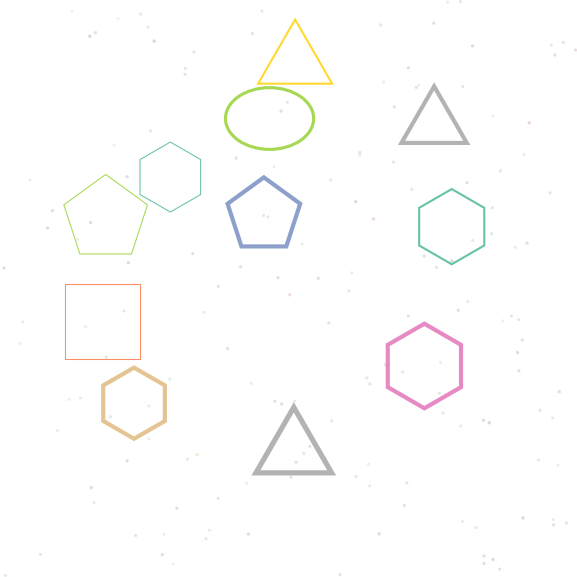[{"shape": "hexagon", "thickness": 1, "radius": 0.33, "center": [0.782, 0.607]}, {"shape": "hexagon", "thickness": 0.5, "radius": 0.3, "center": [0.295, 0.693]}, {"shape": "square", "thickness": 0.5, "radius": 0.33, "center": [0.178, 0.442]}, {"shape": "pentagon", "thickness": 2, "radius": 0.33, "center": [0.457, 0.626]}, {"shape": "hexagon", "thickness": 2, "radius": 0.37, "center": [0.735, 0.365]}, {"shape": "pentagon", "thickness": 0.5, "radius": 0.38, "center": [0.183, 0.621]}, {"shape": "oval", "thickness": 1.5, "radius": 0.38, "center": [0.467, 0.794]}, {"shape": "triangle", "thickness": 1, "radius": 0.37, "center": [0.511, 0.891]}, {"shape": "hexagon", "thickness": 2, "radius": 0.31, "center": [0.232, 0.301]}, {"shape": "triangle", "thickness": 2.5, "radius": 0.38, "center": [0.509, 0.218]}, {"shape": "triangle", "thickness": 2, "radius": 0.33, "center": [0.752, 0.784]}]